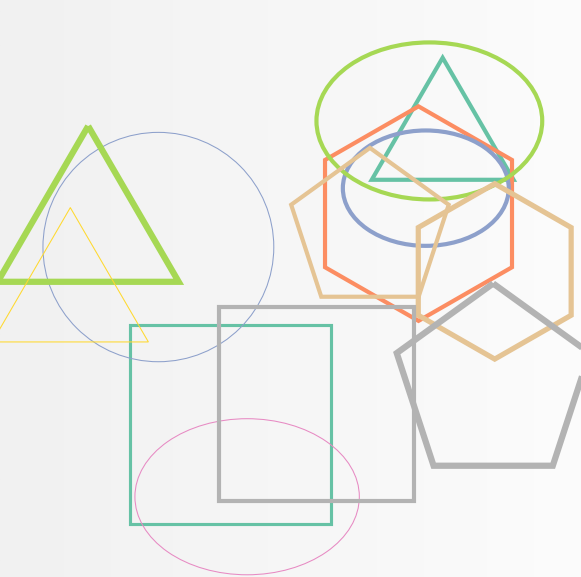[{"shape": "triangle", "thickness": 2, "radius": 0.7, "center": [0.762, 0.758]}, {"shape": "square", "thickness": 1.5, "radius": 0.86, "center": [0.397, 0.264]}, {"shape": "hexagon", "thickness": 2, "radius": 0.93, "center": [0.72, 0.629]}, {"shape": "circle", "thickness": 0.5, "radius": 0.99, "center": [0.272, 0.571]}, {"shape": "oval", "thickness": 2, "radius": 0.71, "center": [0.733, 0.673]}, {"shape": "oval", "thickness": 0.5, "radius": 0.97, "center": [0.425, 0.139]}, {"shape": "oval", "thickness": 2, "radius": 0.97, "center": [0.739, 0.79]}, {"shape": "triangle", "thickness": 3, "radius": 0.9, "center": [0.152, 0.601]}, {"shape": "triangle", "thickness": 0.5, "radius": 0.78, "center": [0.121, 0.485]}, {"shape": "hexagon", "thickness": 2.5, "radius": 0.76, "center": [0.851, 0.529]}, {"shape": "pentagon", "thickness": 2, "radius": 0.71, "center": [0.636, 0.601]}, {"shape": "pentagon", "thickness": 3, "radius": 0.87, "center": [0.848, 0.334]}, {"shape": "square", "thickness": 2, "radius": 0.84, "center": [0.545, 0.299]}]